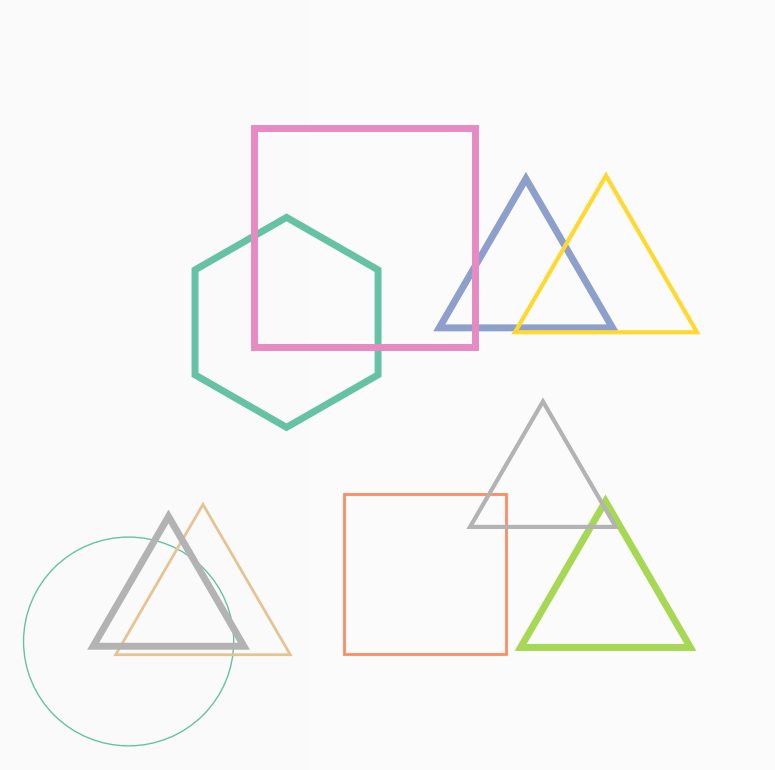[{"shape": "circle", "thickness": 0.5, "radius": 0.68, "center": [0.166, 0.167]}, {"shape": "hexagon", "thickness": 2.5, "radius": 0.68, "center": [0.37, 0.581]}, {"shape": "square", "thickness": 1, "radius": 0.52, "center": [0.549, 0.255]}, {"shape": "triangle", "thickness": 2.5, "radius": 0.65, "center": [0.679, 0.639]}, {"shape": "square", "thickness": 2.5, "radius": 0.71, "center": [0.47, 0.692]}, {"shape": "triangle", "thickness": 2.5, "radius": 0.63, "center": [0.781, 0.222]}, {"shape": "triangle", "thickness": 1.5, "radius": 0.68, "center": [0.782, 0.636]}, {"shape": "triangle", "thickness": 1, "radius": 0.65, "center": [0.262, 0.215]}, {"shape": "triangle", "thickness": 2.5, "radius": 0.56, "center": [0.217, 0.217]}, {"shape": "triangle", "thickness": 1.5, "radius": 0.54, "center": [0.701, 0.37]}]